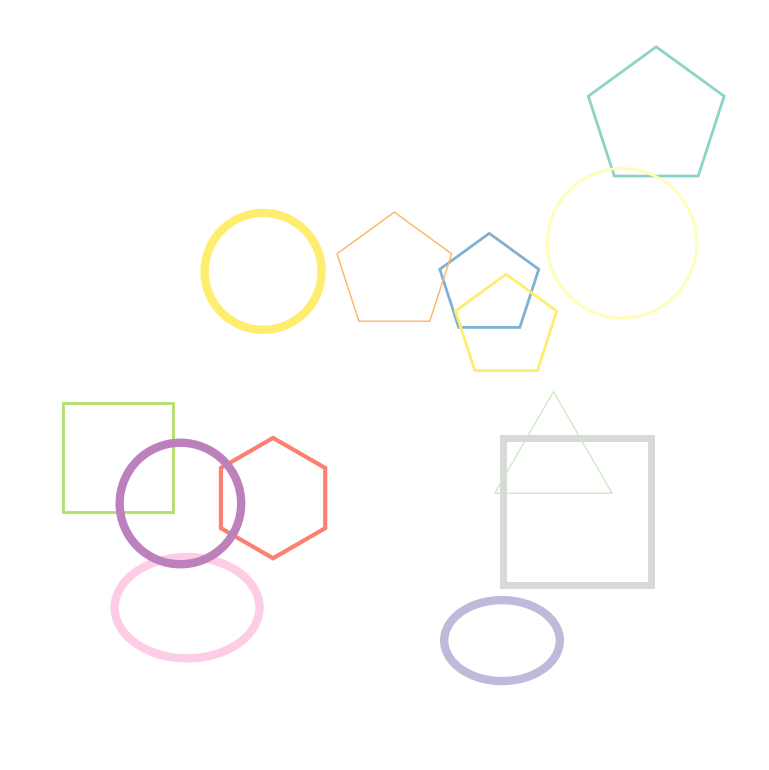[{"shape": "pentagon", "thickness": 1, "radius": 0.46, "center": [0.852, 0.846]}, {"shape": "circle", "thickness": 1, "radius": 0.49, "center": [0.808, 0.684]}, {"shape": "oval", "thickness": 3, "radius": 0.38, "center": [0.652, 0.168]}, {"shape": "hexagon", "thickness": 1.5, "radius": 0.39, "center": [0.355, 0.353]}, {"shape": "pentagon", "thickness": 1, "radius": 0.34, "center": [0.635, 0.629]}, {"shape": "pentagon", "thickness": 0.5, "radius": 0.39, "center": [0.512, 0.646]}, {"shape": "square", "thickness": 1, "radius": 0.36, "center": [0.153, 0.406]}, {"shape": "oval", "thickness": 3, "radius": 0.47, "center": [0.243, 0.211]}, {"shape": "square", "thickness": 2.5, "radius": 0.48, "center": [0.749, 0.336]}, {"shape": "circle", "thickness": 3, "radius": 0.39, "center": [0.234, 0.346]}, {"shape": "triangle", "thickness": 0.5, "radius": 0.44, "center": [0.719, 0.403]}, {"shape": "circle", "thickness": 3, "radius": 0.38, "center": [0.342, 0.648]}, {"shape": "pentagon", "thickness": 1, "radius": 0.35, "center": [0.657, 0.575]}]